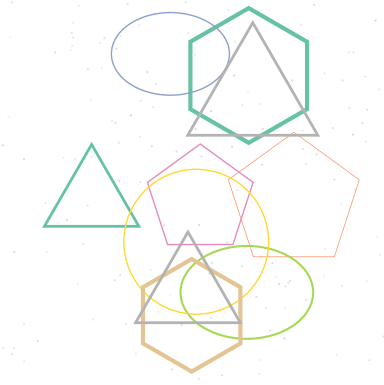[{"shape": "triangle", "thickness": 2, "radius": 0.71, "center": [0.238, 0.483]}, {"shape": "hexagon", "thickness": 3, "radius": 0.87, "center": [0.646, 0.804]}, {"shape": "pentagon", "thickness": 0.5, "radius": 0.89, "center": [0.763, 0.478]}, {"shape": "oval", "thickness": 1, "radius": 0.77, "center": [0.443, 0.86]}, {"shape": "pentagon", "thickness": 1, "radius": 0.72, "center": [0.52, 0.482]}, {"shape": "oval", "thickness": 1.5, "radius": 0.86, "center": [0.641, 0.241]}, {"shape": "circle", "thickness": 1, "radius": 0.94, "center": [0.51, 0.372]}, {"shape": "hexagon", "thickness": 3, "radius": 0.73, "center": [0.498, 0.181]}, {"shape": "triangle", "thickness": 2, "radius": 0.97, "center": [0.657, 0.746]}, {"shape": "triangle", "thickness": 2, "radius": 0.79, "center": [0.488, 0.24]}]